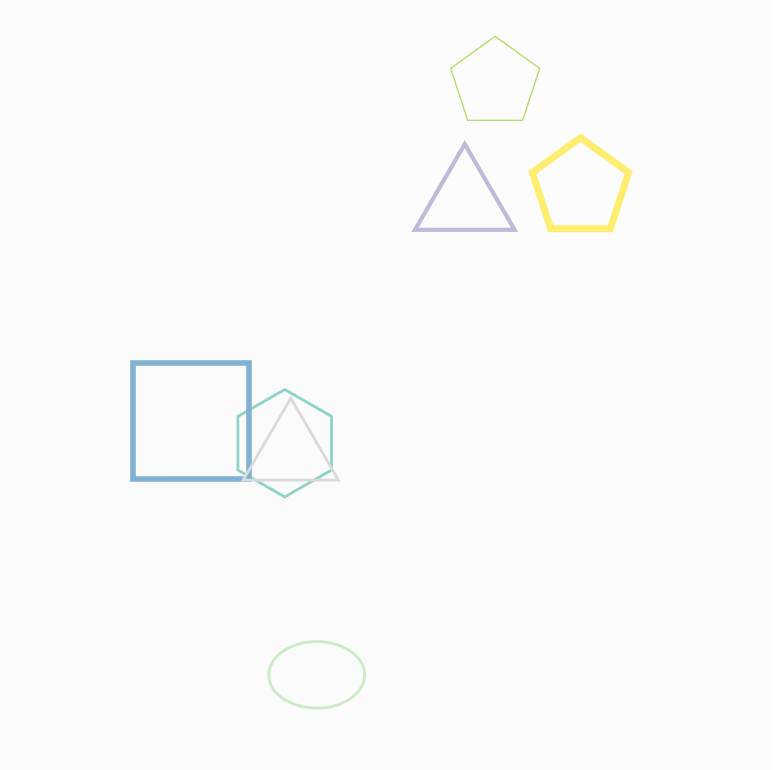[{"shape": "hexagon", "thickness": 1, "radius": 0.35, "center": [0.367, 0.424]}, {"shape": "triangle", "thickness": 1.5, "radius": 0.37, "center": [0.6, 0.739]}, {"shape": "square", "thickness": 2, "radius": 0.38, "center": [0.246, 0.454]}, {"shape": "pentagon", "thickness": 0.5, "radius": 0.3, "center": [0.639, 0.893]}, {"shape": "triangle", "thickness": 1, "radius": 0.35, "center": [0.375, 0.412]}, {"shape": "oval", "thickness": 1, "radius": 0.31, "center": [0.409, 0.124]}, {"shape": "pentagon", "thickness": 2.5, "radius": 0.33, "center": [0.749, 0.756]}]